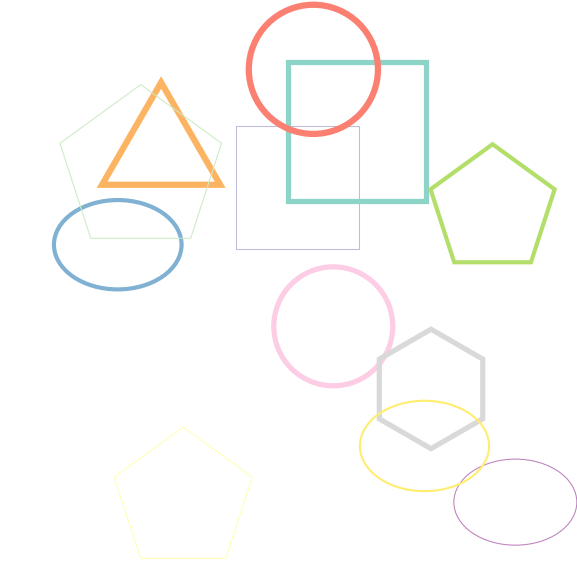[{"shape": "square", "thickness": 2.5, "radius": 0.6, "center": [0.618, 0.771]}, {"shape": "pentagon", "thickness": 0.5, "radius": 0.63, "center": [0.317, 0.134]}, {"shape": "square", "thickness": 0.5, "radius": 0.53, "center": [0.515, 0.674]}, {"shape": "circle", "thickness": 3, "radius": 0.56, "center": [0.543, 0.879]}, {"shape": "oval", "thickness": 2, "radius": 0.55, "center": [0.204, 0.575]}, {"shape": "triangle", "thickness": 3, "radius": 0.59, "center": [0.279, 0.738]}, {"shape": "pentagon", "thickness": 2, "radius": 0.57, "center": [0.853, 0.636]}, {"shape": "circle", "thickness": 2.5, "radius": 0.52, "center": [0.577, 0.434]}, {"shape": "hexagon", "thickness": 2.5, "radius": 0.52, "center": [0.746, 0.326]}, {"shape": "oval", "thickness": 0.5, "radius": 0.53, "center": [0.892, 0.13]}, {"shape": "pentagon", "thickness": 0.5, "radius": 0.74, "center": [0.244, 0.706]}, {"shape": "oval", "thickness": 1, "radius": 0.56, "center": [0.735, 0.227]}]